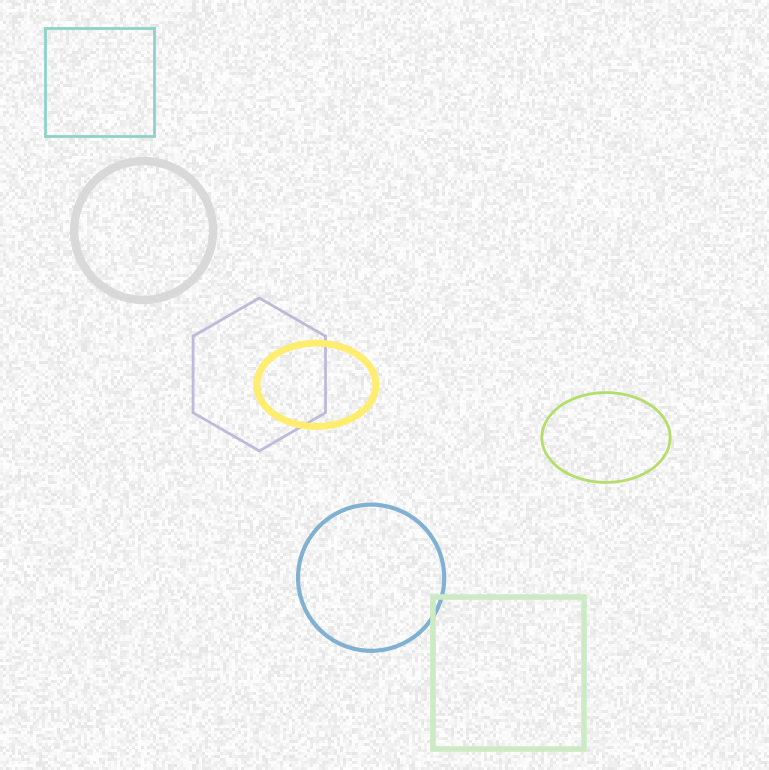[{"shape": "square", "thickness": 1, "radius": 0.35, "center": [0.129, 0.894]}, {"shape": "hexagon", "thickness": 1, "radius": 0.5, "center": [0.337, 0.514]}, {"shape": "circle", "thickness": 1.5, "radius": 0.47, "center": [0.482, 0.25]}, {"shape": "oval", "thickness": 1, "radius": 0.42, "center": [0.787, 0.432]}, {"shape": "circle", "thickness": 3, "radius": 0.45, "center": [0.187, 0.701]}, {"shape": "square", "thickness": 2, "radius": 0.49, "center": [0.66, 0.126]}, {"shape": "oval", "thickness": 2.5, "radius": 0.39, "center": [0.411, 0.5]}]